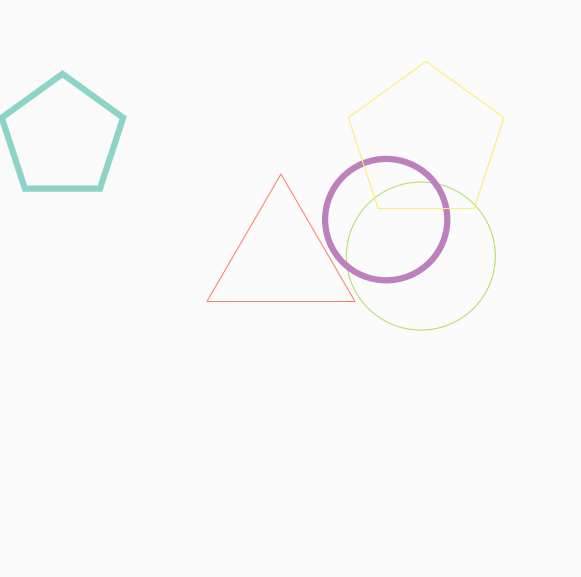[{"shape": "pentagon", "thickness": 3, "radius": 0.55, "center": [0.107, 0.761]}, {"shape": "triangle", "thickness": 0.5, "radius": 0.74, "center": [0.483, 0.551]}, {"shape": "circle", "thickness": 0.5, "radius": 0.64, "center": [0.724, 0.556]}, {"shape": "circle", "thickness": 3, "radius": 0.53, "center": [0.664, 0.619]}, {"shape": "pentagon", "thickness": 0.5, "radius": 0.7, "center": [0.733, 0.752]}]